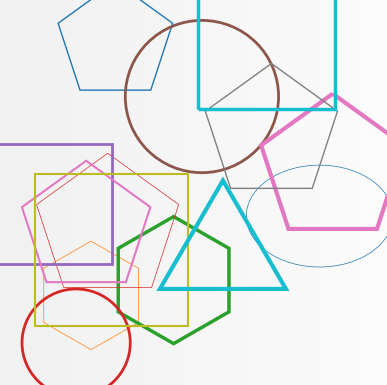[{"shape": "oval", "thickness": 0.5, "radius": 0.95, "center": [0.825, 0.439]}, {"shape": "pentagon", "thickness": 1, "radius": 0.78, "center": [0.298, 0.892]}, {"shape": "hexagon", "thickness": 0.5, "radius": 0.7, "center": [0.235, 0.233]}, {"shape": "hexagon", "thickness": 2.5, "radius": 0.82, "center": [0.448, 0.272]}, {"shape": "circle", "thickness": 2, "radius": 0.7, "center": [0.196, 0.11]}, {"shape": "pentagon", "thickness": 0.5, "radius": 0.96, "center": [0.278, 0.409]}, {"shape": "square", "thickness": 2, "radius": 0.78, "center": [0.133, 0.471]}, {"shape": "circle", "thickness": 2, "radius": 0.99, "center": [0.521, 0.749]}, {"shape": "pentagon", "thickness": 1.5, "radius": 0.87, "center": [0.222, 0.408]}, {"shape": "pentagon", "thickness": 3, "radius": 0.97, "center": [0.859, 0.562]}, {"shape": "pentagon", "thickness": 1, "radius": 0.9, "center": [0.7, 0.656]}, {"shape": "square", "thickness": 1.5, "radius": 0.99, "center": [0.287, 0.35]}, {"shape": "triangle", "thickness": 3, "radius": 0.94, "center": [0.575, 0.343]}, {"shape": "square", "thickness": 2.5, "radius": 0.88, "center": [0.688, 0.893]}]